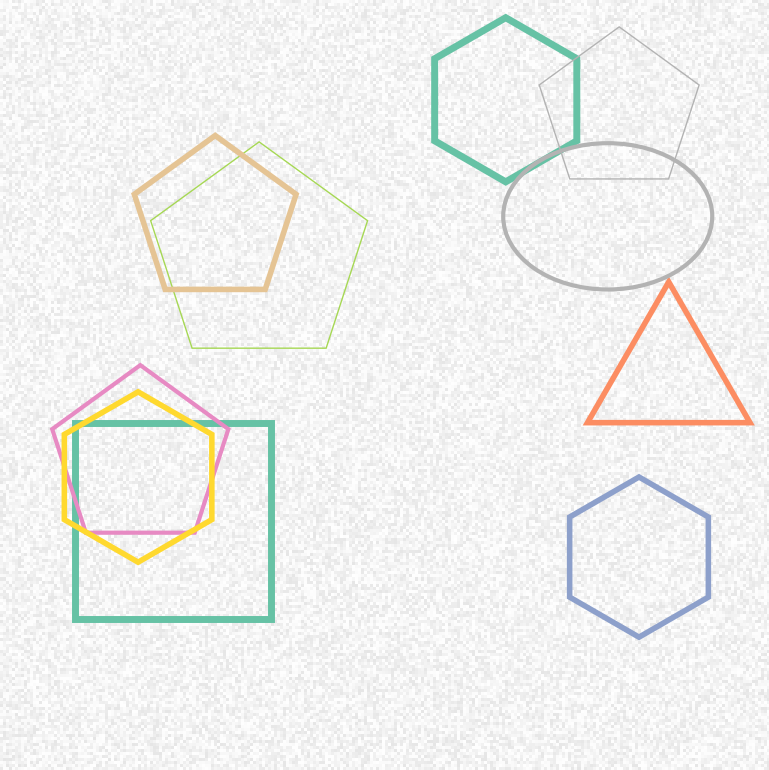[{"shape": "hexagon", "thickness": 2.5, "radius": 0.53, "center": [0.657, 0.87]}, {"shape": "square", "thickness": 2.5, "radius": 0.64, "center": [0.225, 0.323]}, {"shape": "triangle", "thickness": 2, "radius": 0.61, "center": [0.868, 0.512]}, {"shape": "hexagon", "thickness": 2, "radius": 0.52, "center": [0.83, 0.277]}, {"shape": "pentagon", "thickness": 1.5, "radius": 0.6, "center": [0.182, 0.406]}, {"shape": "pentagon", "thickness": 0.5, "radius": 0.74, "center": [0.337, 0.668]}, {"shape": "hexagon", "thickness": 2, "radius": 0.55, "center": [0.179, 0.38]}, {"shape": "pentagon", "thickness": 2, "radius": 0.55, "center": [0.279, 0.714]}, {"shape": "oval", "thickness": 1.5, "radius": 0.68, "center": [0.789, 0.719]}, {"shape": "pentagon", "thickness": 0.5, "radius": 0.55, "center": [0.804, 0.856]}]